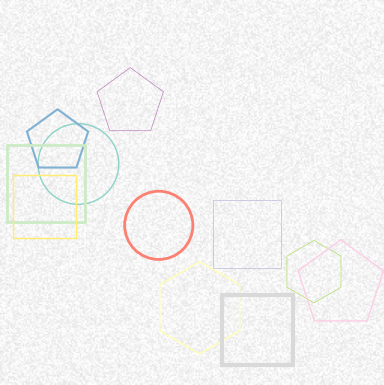[{"shape": "circle", "thickness": 1, "radius": 0.52, "center": [0.204, 0.574]}, {"shape": "hexagon", "thickness": 1, "radius": 0.6, "center": [0.519, 0.201]}, {"shape": "square", "thickness": 0.5, "radius": 0.44, "center": [0.642, 0.391]}, {"shape": "circle", "thickness": 2, "radius": 0.44, "center": [0.412, 0.415]}, {"shape": "pentagon", "thickness": 1.5, "radius": 0.42, "center": [0.149, 0.633]}, {"shape": "hexagon", "thickness": 0.5, "radius": 0.41, "center": [0.815, 0.294]}, {"shape": "pentagon", "thickness": 1, "radius": 0.58, "center": [0.885, 0.261]}, {"shape": "square", "thickness": 3, "radius": 0.46, "center": [0.67, 0.143]}, {"shape": "pentagon", "thickness": 0.5, "radius": 0.45, "center": [0.338, 0.734]}, {"shape": "square", "thickness": 2, "radius": 0.5, "center": [0.12, 0.523]}, {"shape": "square", "thickness": 1, "radius": 0.41, "center": [0.115, 0.464]}]